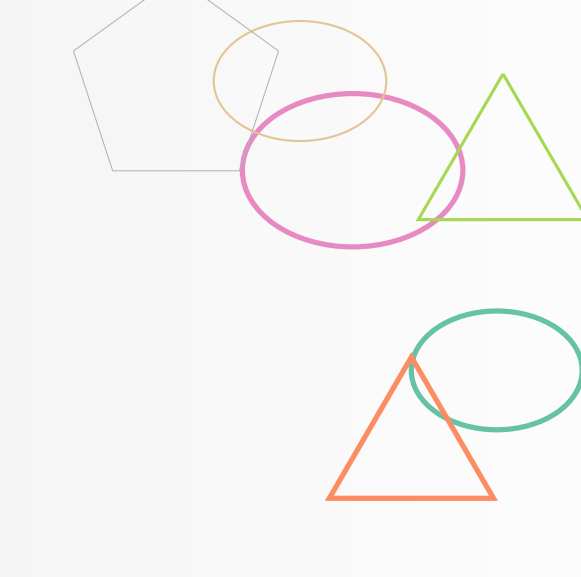[{"shape": "oval", "thickness": 2.5, "radius": 0.73, "center": [0.855, 0.358]}, {"shape": "triangle", "thickness": 2.5, "radius": 0.82, "center": [0.708, 0.218]}, {"shape": "oval", "thickness": 2.5, "radius": 0.95, "center": [0.607, 0.704]}, {"shape": "triangle", "thickness": 1.5, "radius": 0.84, "center": [0.865, 0.703]}, {"shape": "oval", "thickness": 1, "radius": 0.74, "center": [0.516, 0.859]}, {"shape": "pentagon", "thickness": 0.5, "radius": 0.93, "center": [0.303, 0.854]}]